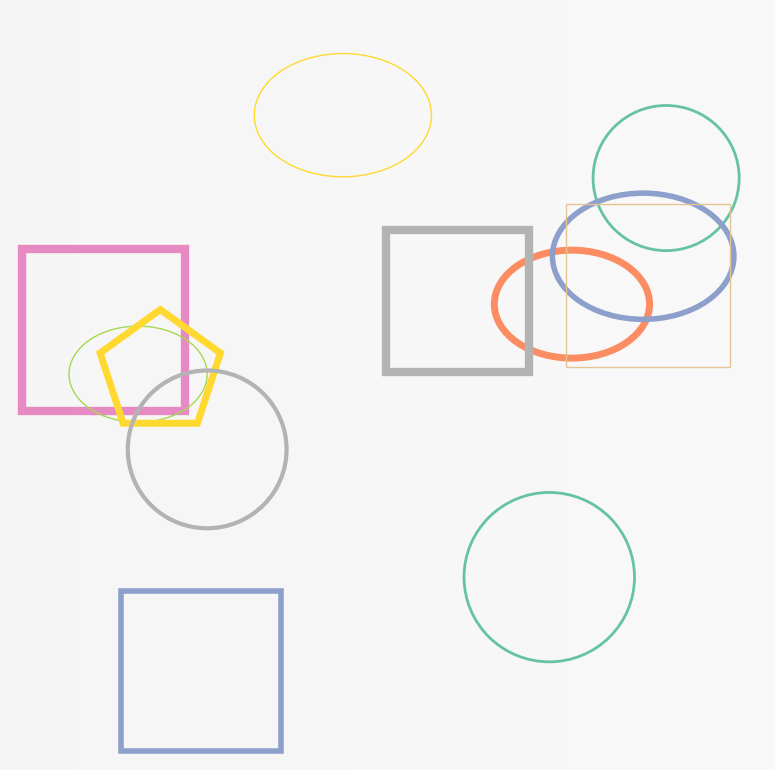[{"shape": "circle", "thickness": 1, "radius": 0.47, "center": [0.86, 0.769]}, {"shape": "circle", "thickness": 1, "radius": 0.55, "center": [0.709, 0.25]}, {"shape": "oval", "thickness": 2.5, "radius": 0.5, "center": [0.738, 0.605]}, {"shape": "square", "thickness": 2, "radius": 0.52, "center": [0.259, 0.129]}, {"shape": "oval", "thickness": 2, "radius": 0.59, "center": [0.83, 0.667]}, {"shape": "square", "thickness": 3, "radius": 0.53, "center": [0.134, 0.572]}, {"shape": "oval", "thickness": 0.5, "radius": 0.45, "center": [0.178, 0.514]}, {"shape": "oval", "thickness": 0.5, "radius": 0.57, "center": [0.442, 0.85]}, {"shape": "pentagon", "thickness": 2.5, "radius": 0.41, "center": [0.207, 0.516]}, {"shape": "square", "thickness": 0.5, "radius": 0.53, "center": [0.836, 0.63]}, {"shape": "square", "thickness": 3, "radius": 0.46, "center": [0.591, 0.609]}, {"shape": "circle", "thickness": 1.5, "radius": 0.51, "center": [0.267, 0.416]}]